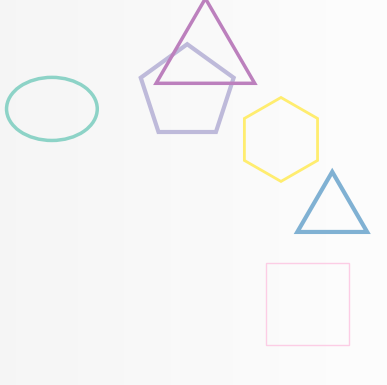[{"shape": "oval", "thickness": 2.5, "radius": 0.59, "center": [0.134, 0.717]}, {"shape": "pentagon", "thickness": 3, "radius": 0.63, "center": [0.483, 0.759]}, {"shape": "triangle", "thickness": 3, "radius": 0.52, "center": [0.857, 0.45]}, {"shape": "square", "thickness": 1, "radius": 0.53, "center": [0.794, 0.212]}, {"shape": "triangle", "thickness": 2.5, "radius": 0.73, "center": [0.53, 0.857]}, {"shape": "hexagon", "thickness": 2, "radius": 0.55, "center": [0.725, 0.638]}]